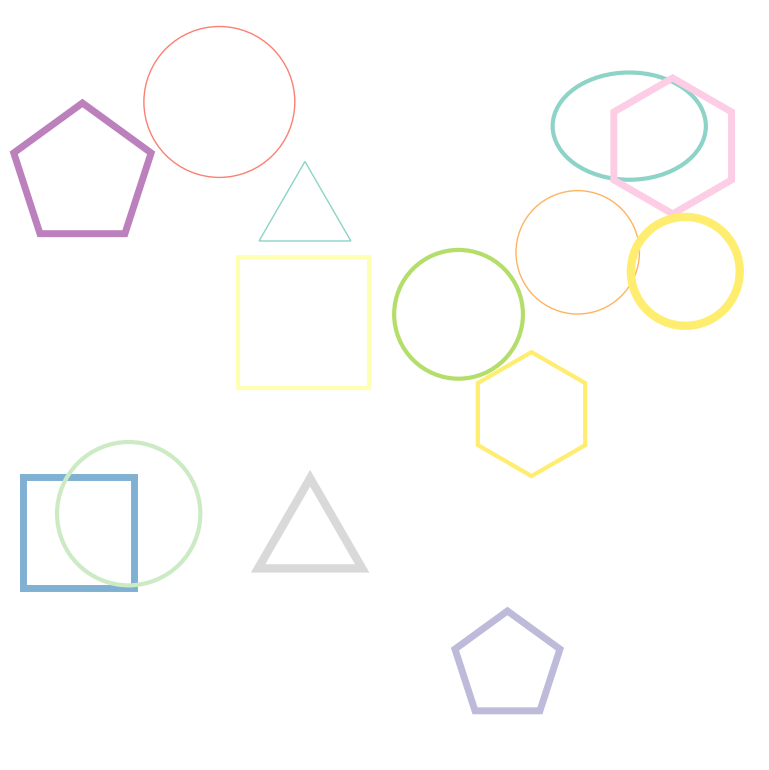[{"shape": "oval", "thickness": 1.5, "radius": 0.5, "center": [0.817, 0.836]}, {"shape": "triangle", "thickness": 0.5, "radius": 0.34, "center": [0.396, 0.721]}, {"shape": "square", "thickness": 1.5, "radius": 0.42, "center": [0.394, 0.581]}, {"shape": "pentagon", "thickness": 2.5, "radius": 0.36, "center": [0.659, 0.135]}, {"shape": "circle", "thickness": 0.5, "radius": 0.49, "center": [0.285, 0.868]}, {"shape": "square", "thickness": 2.5, "radius": 0.36, "center": [0.102, 0.309]}, {"shape": "circle", "thickness": 0.5, "radius": 0.4, "center": [0.75, 0.672]}, {"shape": "circle", "thickness": 1.5, "radius": 0.42, "center": [0.596, 0.592]}, {"shape": "hexagon", "thickness": 2.5, "radius": 0.44, "center": [0.874, 0.81]}, {"shape": "triangle", "thickness": 3, "radius": 0.39, "center": [0.403, 0.301]}, {"shape": "pentagon", "thickness": 2.5, "radius": 0.47, "center": [0.107, 0.772]}, {"shape": "circle", "thickness": 1.5, "radius": 0.47, "center": [0.167, 0.333]}, {"shape": "circle", "thickness": 3, "radius": 0.35, "center": [0.89, 0.648]}, {"shape": "hexagon", "thickness": 1.5, "radius": 0.4, "center": [0.69, 0.462]}]